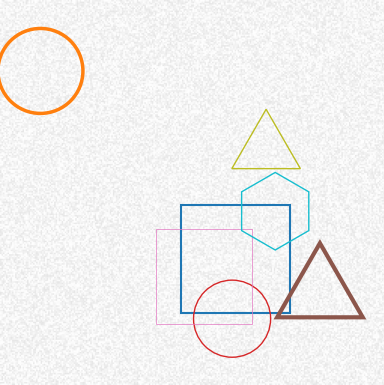[{"shape": "square", "thickness": 1.5, "radius": 0.7, "center": [0.612, 0.327]}, {"shape": "circle", "thickness": 2.5, "radius": 0.55, "center": [0.105, 0.816]}, {"shape": "circle", "thickness": 1, "radius": 0.5, "center": [0.603, 0.172]}, {"shape": "triangle", "thickness": 3, "radius": 0.64, "center": [0.831, 0.24]}, {"shape": "square", "thickness": 0.5, "radius": 0.62, "center": [0.53, 0.282]}, {"shape": "triangle", "thickness": 1, "radius": 0.51, "center": [0.691, 0.613]}, {"shape": "hexagon", "thickness": 1, "radius": 0.5, "center": [0.715, 0.451]}]